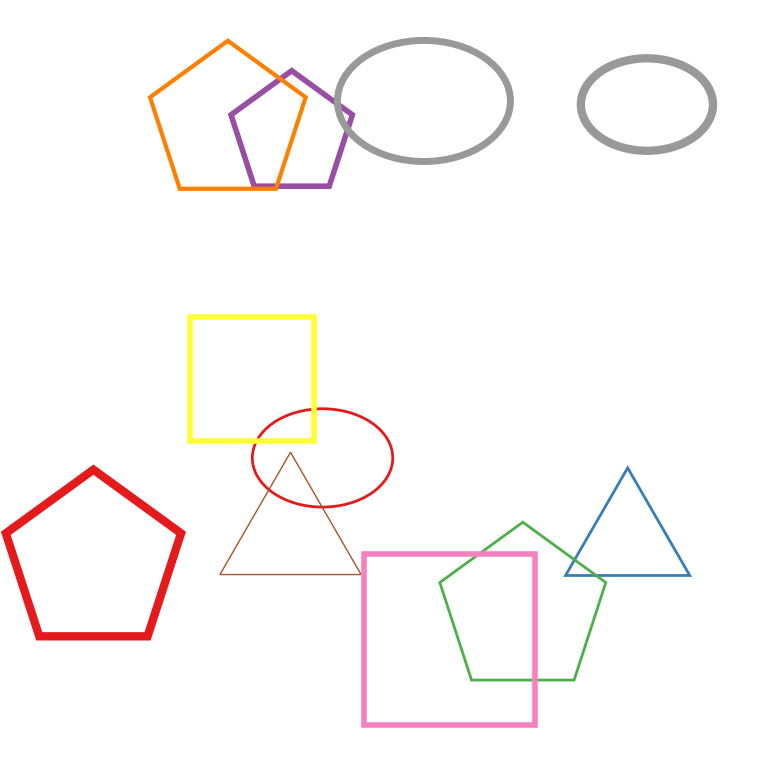[{"shape": "oval", "thickness": 1, "radius": 0.46, "center": [0.419, 0.405]}, {"shape": "pentagon", "thickness": 3, "radius": 0.6, "center": [0.121, 0.27]}, {"shape": "triangle", "thickness": 1, "radius": 0.47, "center": [0.815, 0.299]}, {"shape": "pentagon", "thickness": 1, "radius": 0.57, "center": [0.679, 0.208]}, {"shape": "pentagon", "thickness": 2, "radius": 0.41, "center": [0.379, 0.825]}, {"shape": "pentagon", "thickness": 1.5, "radius": 0.53, "center": [0.296, 0.841]}, {"shape": "square", "thickness": 2, "radius": 0.4, "center": [0.328, 0.507]}, {"shape": "triangle", "thickness": 0.5, "radius": 0.53, "center": [0.377, 0.307]}, {"shape": "square", "thickness": 2, "radius": 0.55, "center": [0.584, 0.169]}, {"shape": "oval", "thickness": 3, "radius": 0.43, "center": [0.84, 0.864]}, {"shape": "oval", "thickness": 2.5, "radius": 0.56, "center": [0.551, 0.869]}]